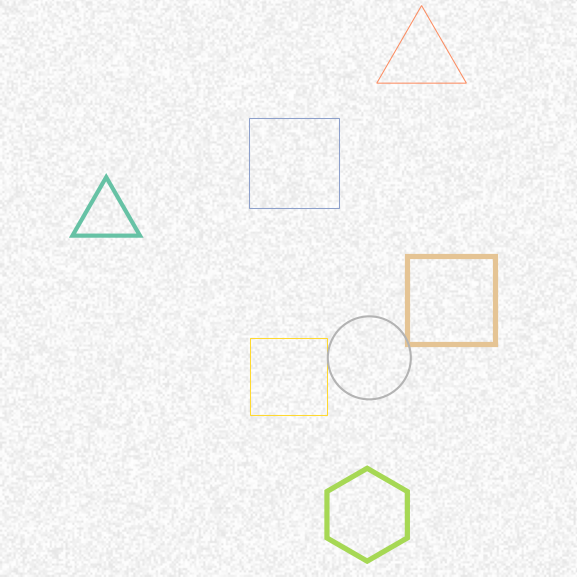[{"shape": "triangle", "thickness": 2, "radius": 0.34, "center": [0.184, 0.625]}, {"shape": "triangle", "thickness": 0.5, "radius": 0.45, "center": [0.73, 0.9]}, {"shape": "square", "thickness": 0.5, "radius": 0.39, "center": [0.508, 0.717]}, {"shape": "hexagon", "thickness": 2.5, "radius": 0.4, "center": [0.636, 0.108]}, {"shape": "square", "thickness": 0.5, "radius": 0.33, "center": [0.5, 0.348]}, {"shape": "square", "thickness": 2.5, "radius": 0.38, "center": [0.781, 0.48]}, {"shape": "circle", "thickness": 1, "radius": 0.36, "center": [0.64, 0.379]}]